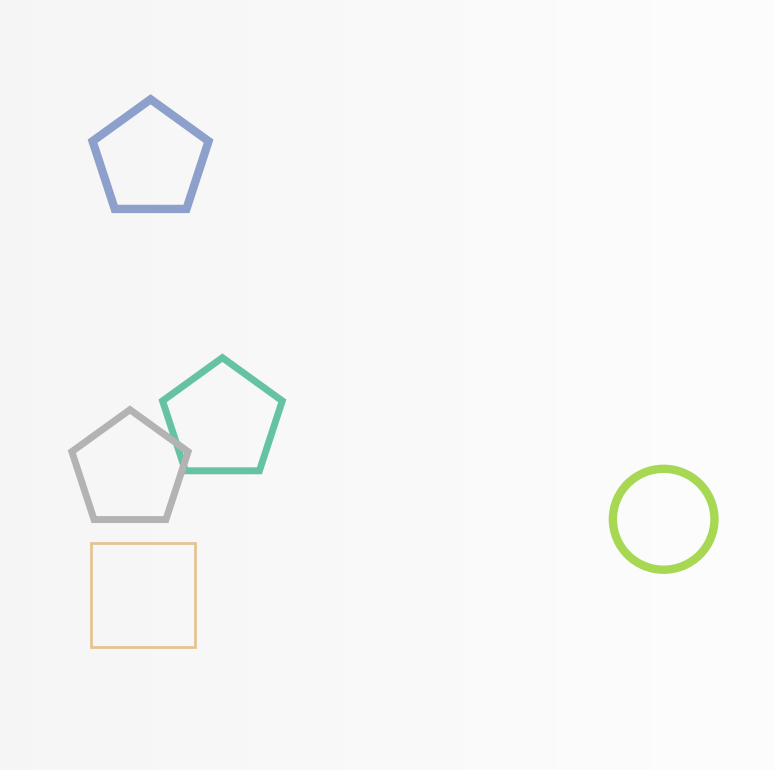[{"shape": "pentagon", "thickness": 2.5, "radius": 0.41, "center": [0.287, 0.454]}, {"shape": "pentagon", "thickness": 3, "radius": 0.39, "center": [0.194, 0.792]}, {"shape": "circle", "thickness": 3, "radius": 0.33, "center": [0.856, 0.326]}, {"shape": "square", "thickness": 1, "radius": 0.34, "center": [0.185, 0.227]}, {"shape": "pentagon", "thickness": 2.5, "radius": 0.39, "center": [0.168, 0.389]}]